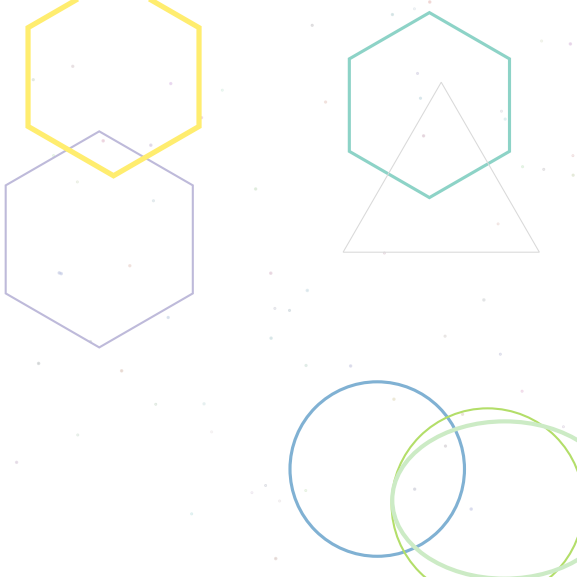[{"shape": "hexagon", "thickness": 1.5, "radius": 0.8, "center": [0.744, 0.817]}, {"shape": "hexagon", "thickness": 1, "radius": 0.94, "center": [0.172, 0.585]}, {"shape": "circle", "thickness": 1.5, "radius": 0.76, "center": [0.653, 0.187]}, {"shape": "circle", "thickness": 1, "radius": 0.83, "center": [0.844, 0.126]}, {"shape": "triangle", "thickness": 0.5, "radius": 0.98, "center": [0.764, 0.661]}, {"shape": "oval", "thickness": 2, "radius": 0.97, "center": [0.874, 0.133]}, {"shape": "hexagon", "thickness": 2.5, "radius": 0.85, "center": [0.197, 0.866]}]